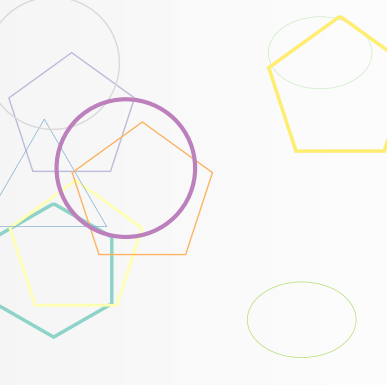[{"shape": "hexagon", "thickness": 2.5, "radius": 0.87, "center": [0.138, 0.298]}, {"shape": "pentagon", "thickness": 2, "radius": 0.9, "center": [0.196, 0.352]}, {"shape": "pentagon", "thickness": 1, "radius": 0.85, "center": [0.185, 0.693]}, {"shape": "triangle", "thickness": 0.5, "radius": 0.93, "center": [0.114, 0.504]}, {"shape": "pentagon", "thickness": 1, "radius": 0.95, "center": [0.367, 0.493]}, {"shape": "oval", "thickness": 0.5, "radius": 0.7, "center": [0.779, 0.169]}, {"shape": "circle", "thickness": 1, "radius": 0.86, "center": [0.136, 0.836]}, {"shape": "circle", "thickness": 3, "radius": 0.89, "center": [0.325, 0.563]}, {"shape": "oval", "thickness": 0.5, "radius": 0.67, "center": [0.826, 0.863]}, {"shape": "pentagon", "thickness": 2.5, "radius": 0.97, "center": [0.878, 0.764]}]